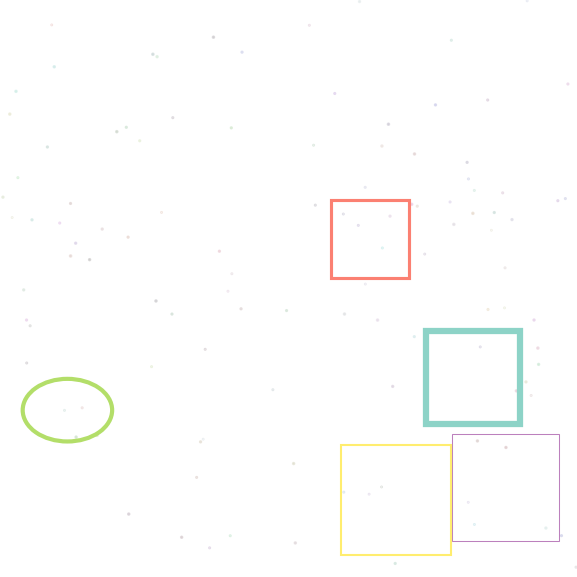[{"shape": "square", "thickness": 3, "radius": 0.4, "center": [0.819, 0.345]}, {"shape": "square", "thickness": 1.5, "radius": 0.34, "center": [0.641, 0.585]}, {"shape": "oval", "thickness": 2, "radius": 0.39, "center": [0.117, 0.289]}, {"shape": "square", "thickness": 0.5, "radius": 0.46, "center": [0.875, 0.155]}, {"shape": "square", "thickness": 1, "radius": 0.48, "center": [0.686, 0.133]}]